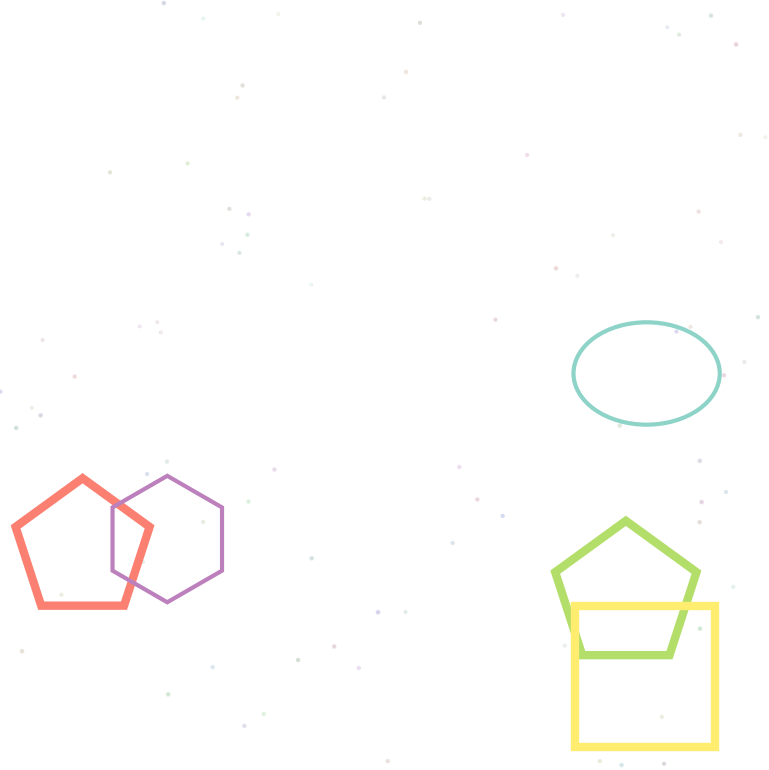[{"shape": "oval", "thickness": 1.5, "radius": 0.47, "center": [0.84, 0.515]}, {"shape": "pentagon", "thickness": 3, "radius": 0.46, "center": [0.107, 0.287]}, {"shape": "pentagon", "thickness": 3, "radius": 0.48, "center": [0.813, 0.227]}, {"shape": "hexagon", "thickness": 1.5, "radius": 0.41, "center": [0.217, 0.3]}, {"shape": "square", "thickness": 3, "radius": 0.46, "center": [0.838, 0.121]}]